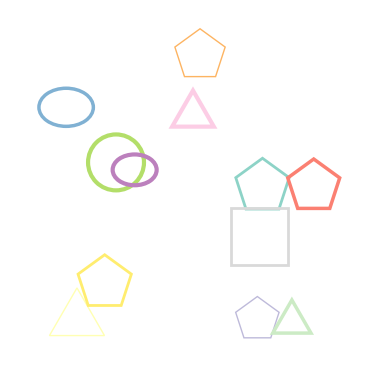[{"shape": "pentagon", "thickness": 2, "radius": 0.36, "center": [0.682, 0.516]}, {"shape": "triangle", "thickness": 1, "radius": 0.41, "center": [0.2, 0.17]}, {"shape": "pentagon", "thickness": 1, "radius": 0.3, "center": [0.668, 0.171]}, {"shape": "pentagon", "thickness": 2.5, "radius": 0.35, "center": [0.815, 0.516]}, {"shape": "oval", "thickness": 2.5, "radius": 0.35, "center": [0.172, 0.721]}, {"shape": "pentagon", "thickness": 1, "radius": 0.34, "center": [0.52, 0.857]}, {"shape": "circle", "thickness": 3, "radius": 0.36, "center": [0.301, 0.578]}, {"shape": "triangle", "thickness": 3, "radius": 0.31, "center": [0.501, 0.702]}, {"shape": "square", "thickness": 2, "radius": 0.37, "center": [0.673, 0.386]}, {"shape": "oval", "thickness": 3, "radius": 0.29, "center": [0.35, 0.559]}, {"shape": "triangle", "thickness": 2.5, "radius": 0.29, "center": [0.758, 0.163]}, {"shape": "pentagon", "thickness": 2, "radius": 0.36, "center": [0.272, 0.265]}]